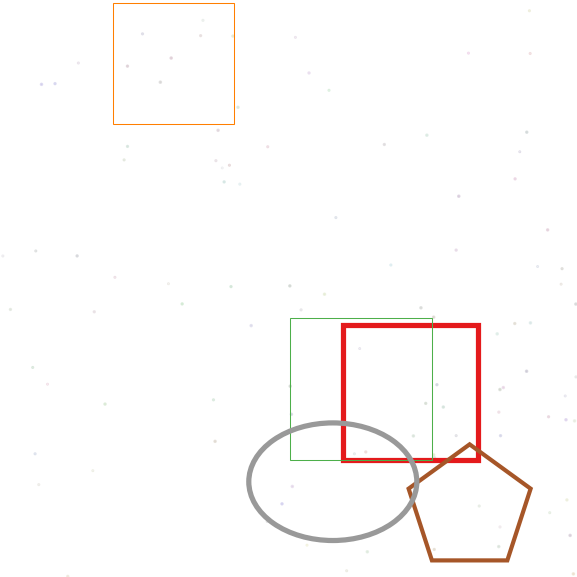[{"shape": "square", "thickness": 2.5, "radius": 0.59, "center": [0.711, 0.32]}, {"shape": "square", "thickness": 0.5, "radius": 0.61, "center": [0.626, 0.325]}, {"shape": "square", "thickness": 0.5, "radius": 0.53, "center": [0.3, 0.889]}, {"shape": "pentagon", "thickness": 2, "radius": 0.56, "center": [0.813, 0.119]}, {"shape": "oval", "thickness": 2.5, "radius": 0.73, "center": [0.576, 0.165]}]